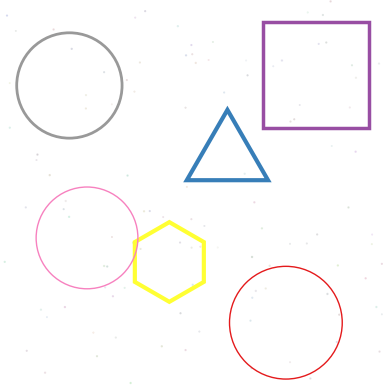[{"shape": "circle", "thickness": 1, "radius": 0.73, "center": [0.743, 0.162]}, {"shape": "triangle", "thickness": 3, "radius": 0.61, "center": [0.591, 0.593]}, {"shape": "square", "thickness": 2.5, "radius": 0.69, "center": [0.821, 0.805]}, {"shape": "hexagon", "thickness": 3, "radius": 0.52, "center": [0.44, 0.32]}, {"shape": "circle", "thickness": 1, "radius": 0.66, "center": [0.226, 0.382]}, {"shape": "circle", "thickness": 2, "radius": 0.68, "center": [0.18, 0.778]}]